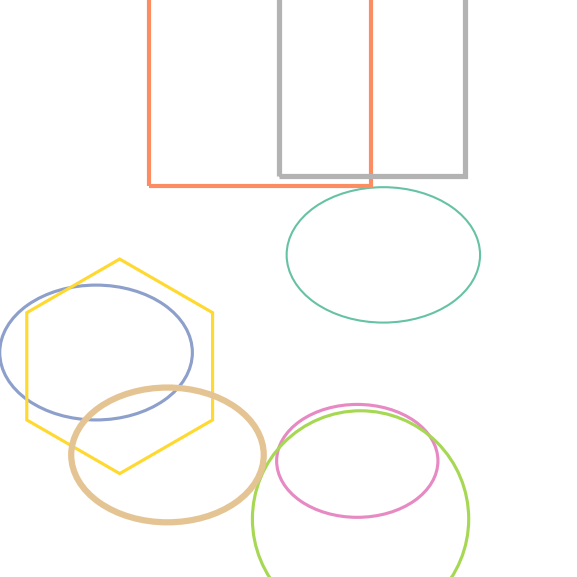[{"shape": "oval", "thickness": 1, "radius": 0.84, "center": [0.664, 0.558]}, {"shape": "square", "thickness": 2, "radius": 0.96, "center": [0.45, 0.869]}, {"shape": "oval", "thickness": 1.5, "radius": 0.83, "center": [0.166, 0.389]}, {"shape": "oval", "thickness": 1.5, "radius": 0.7, "center": [0.619, 0.201]}, {"shape": "circle", "thickness": 1.5, "radius": 0.94, "center": [0.624, 0.101]}, {"shape": "hexagon", "thickness": 1.5, "radius": 0.93, "center": [0.207, 0.365]}, {"shape": "oval", "thickness": 3, "radius": 0.83, "center": [0.29, 0.211]}, {"shape": "square", "thickness": 2.5, "radius": 0.81, "center": [0.644, 0.856]}]